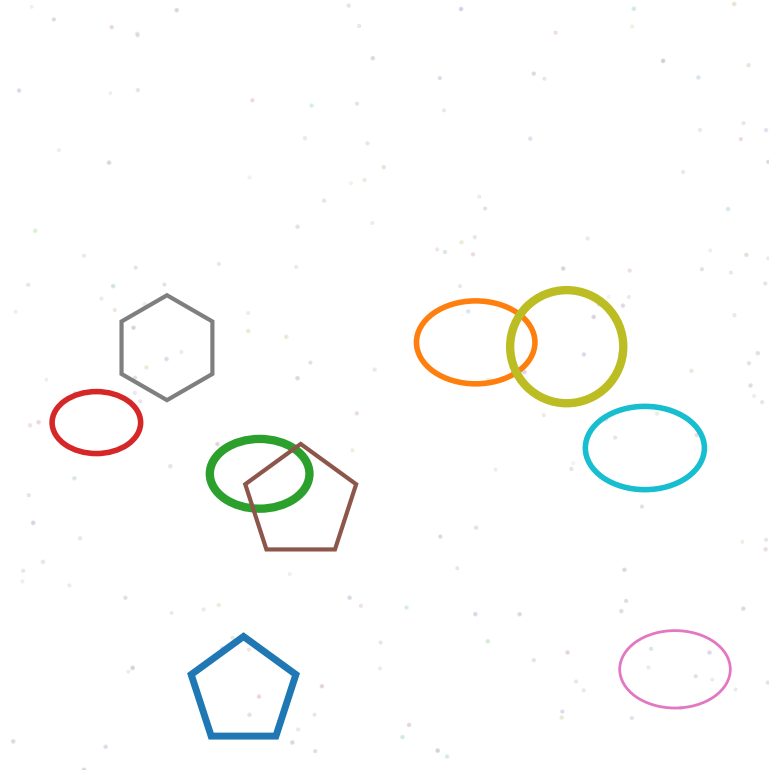[{"shape": "pentagon", "thickness": 2.5, "radius": 0.36, "center": [0.316, 0.102]}, {"shape": "oval", "thickness": 2, "radius": 0.38, "center": [0.618, 0.555]}, {"shape": "oval", "thickness": 3, "radius": 0.32, "center": [0.337, 0.385]}, {"shape": "oval", "thickness": 2, "radius": 0.29, "center": [0.125, 0.451]}, {"shape": "pentagon", "thickness": 1.5, "radius": 0.38, "center": [0.391, 0.348]}, {"shape": "oval", "thickness": 1, "radius": 0.36, "center": [0.877, 0.131]}, {"shape": "hexagon", "thickness": 1.5, "radius": 0.34, "center": [0.217, 0.548]}, {"shape": "circle", "thickness": 3, "radius": 0.37, "center": [0.736, 0.55]}, {"shape": "oval", "thickness": 2, "radius": 0.39, "center": [0.837, 0.418]}]